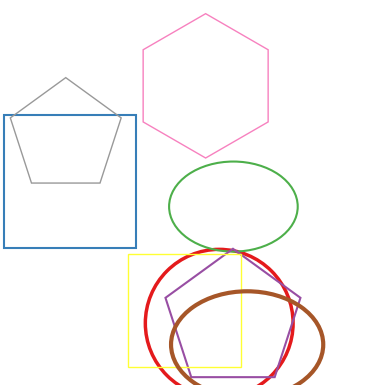[{"shape": "circle", "thickness": 2.5, "radius": 0.96, "center": [0.569, 0.16]}, {"shape": "square", "thickness": 1.5, "radius": 0.86, "center": [0.181, 0.528]}, {"shape": "oval", "thickness": 1.5, "radius": 0.84, "center": [0.606, 0.463]}, {"shape": "pentagon", "thickness": 1.5, "radius": 0.92, "center": [0.605, 0.169]}, {"shape": "square", "thickness": 1, "radius": 0.73, "center": [0.48, 0.194]}, {"shape": "oval", "thickness": 3, "radius": 0.99, "center": [0.642, 0.105]}, {"shape": "hexagon", "thickness": 1, "radius": 0.94, "center": [0.534, 0.777]}, {"shape": "pentagon", "thickness": 1, "radius": 0.76, "center": [0.171, 0.647]}]